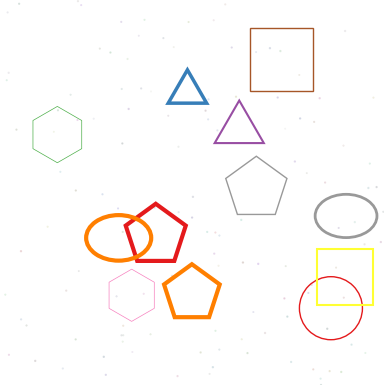[{"shape": "circle", "thickness": 1, "radius": 0.41, "center": [0.86, 0.199]}, {"shape": "pentagon", "thickness": 3, "radius": 0.41, "center": [0.405, 0.389]}, {"shape": "triangle", "thickness": 2.5, "radius": 0.29, "center": [0.487, 0.761]}, {"shape": "hexagon", "thickness": 0.5, "radius": 0.37, "center": [0.149, 0.65]}, {"shape": "triangle", "thickness": 1.5, "radius": 0.37, "center": [0.621, 0.665]}, {"shape": "pentagon", "thickness": 3, "radius": 0.38, "center": [0.498, 0.238]}, {"shape": "oval", "thickness": 3, "radius": 0.42, "center": [0.308, 0.382]}, {"shape": "square", "thickness": 1.5, "radius": 0.36, "center": [0.896, 0.281]}, {"shape": "square", "thickness": 1, "radius": 0.41, "center": [0.731, 0.845]}, {"shape": "hexagon", "thickness": 0.5, "radius": 0.34, "center": [0.342, 0.233]}, {"shape": "oval", "thickness": 2, "radius": 0.4, "center": [0.899, 0.439]}, {"shape": "pentagon", "thickness": 1, "radius": 0.42, "center": [0.666, 0.511]}]